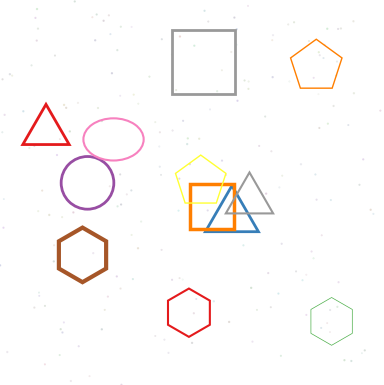[{"shape": "hexagon", "thickness": 1.5, "radius": 0.31, "center": [0.491, 0.188]}, {"shape": "triangle", "thickness": 2, "radius": 0.35, "center": [0.119, 0.659]}, {"shape": "triangle", "thickness": 2, "radius": 0.4, "center": [0.602, 0.438]}, {"shape": "hexagon", "thickness": 0.5, "radius": 0.31, "center": [0.861, 0.165]}, {"shape": "circle", "thickness": 2, "radius": 0.34, "center": [0.227, 0.525]}, {"shape": "pentagon", "thickness": 1, "radius": 0.35, "center": [0.822, 0.828]}, {"shape": "square", "thickness": 2.5, "radius": 0.29, "center": [0.55, 0.463]}, {"shape": "pentagon", "thickness": 1, "radius": 0.34, "center": [0.521, 0.528]}, {"shape": "hexagon", "thickness": 3, "radius": 0.35, "center": [0.214, 0.338]}, {"shape": "oval", "thickness": 1.5, "radius": 0.39, "center": [0.295, 0.638]}, {"shape": "triangle", "thickness": 1.5, "radius": 0.35, "center": [0.648, 0.481]}, {"shape": "square", "thickness": 2, "radius": 0.41, "center": [0.529, 0.838]}]